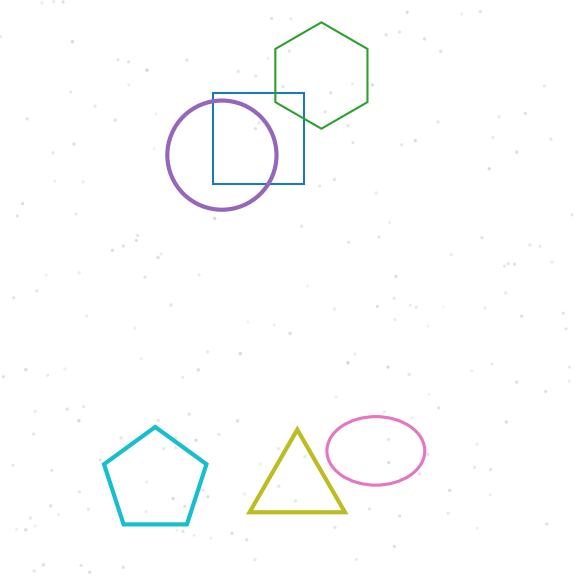[{"shape": "square", "thickness": 1, "radius": 0.4, "center": [0.448, 0.759]}, {"shape": "hexagon", "thickness": 1, "radius": 0.46, "center": [0.557, 0.868]}, {"shape": "circle", "thickness": 2, "radius": 0.47, "center": [0.384, 0.73]}, {"shape": "oval", "thickness": 1.5, "radius": 0.42, "center": [0.651, 0.218]}, {"shape": "triangle", "thickness": 2, "radius": 0.48, "center": [0.515, 0.16]}, {"shape": "pentagon", "thickness": 2, "radius": 0.47, "center": [0.269, 0.167]}]